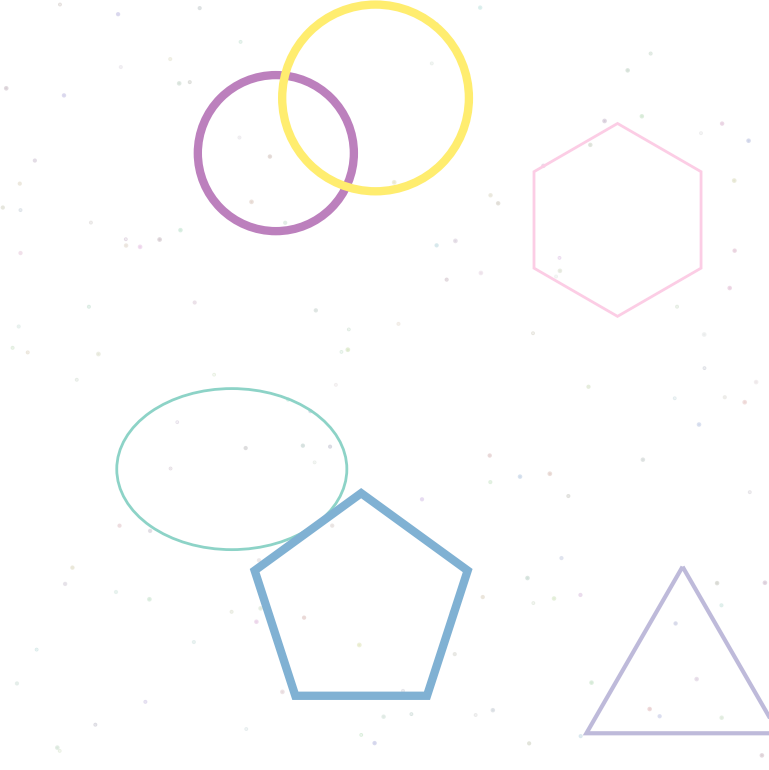[{"shape": "oval", "thickness": 1, "radius": 0.75, "center": [0.301, 0.391]}, {"shape": "triangle", "thickness": 1.5, "radius": 0.72, "center": [0.886, 0.12]}, {"shape": "pentagon", "thickness": 3, "radius": 0.73, "center": [0.469, 0.214]}, {"shape": "hexagon", "thickness": 1, "radius": 0.63, "center": [0.802, 0.714]}, {"shape": "circle", "thickness": 3, "radius": 0.51, "center": [0.358, 0.801]}, {"shape": "circle", "thickness": 3, "radius": 0.61, "center": [0.488, 0.873]}]